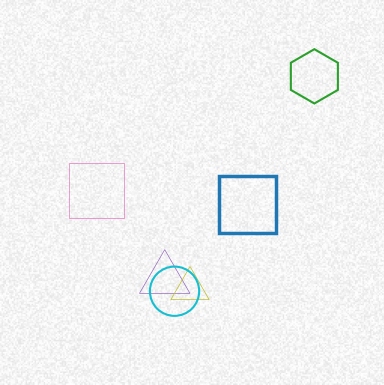[{"shape": "square", "thickness": 2.5, "radius": 0.37, "center": [0.643, 0.469]}, {"shape": "hexagon", "thickness": 1.5, "radius": 0.35, "center": [0.817, 0.802]}, {"shape": "triangle", "thickness": 0.5, "radius": 0.38, "center": [0.428, 0.276]}, {"shape": "square", "thickness": 0.5, "radius": 0.36, "center": [0.251, 0.505]}, {"shape": "triangle", "thickness": 0.5, "radius": 0.29, "center": [0.494, 0.251]}, {"shape": "circle", "thickness": 1.5, "radius": 0.32, "center": [0.453, 0.244]}]